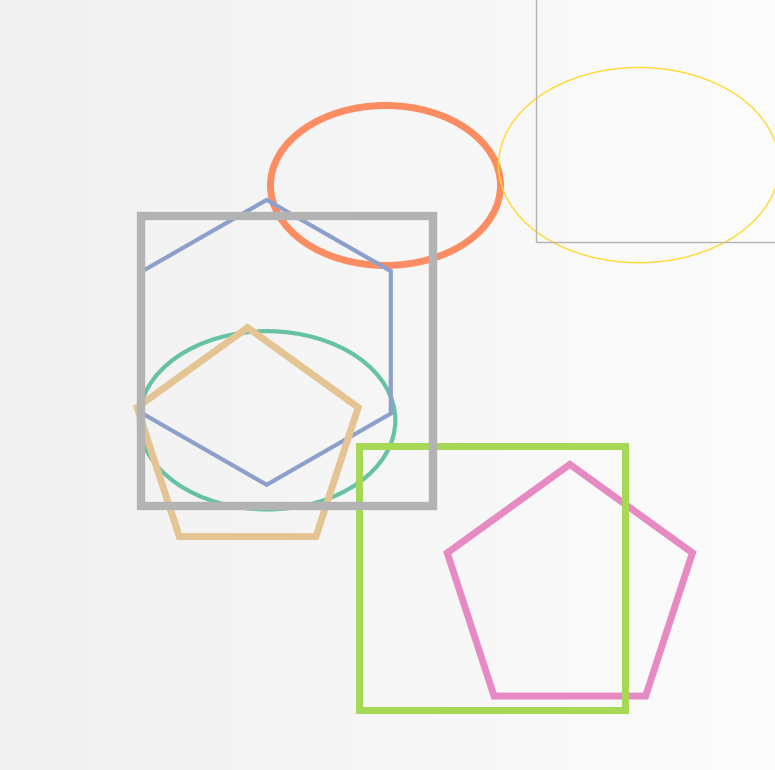[{"shape": "oval", "thickness": 1.5, "radius": 0.83, "center": [0.345, 0.454]}, {"shape": "oval", "thickness": 2.5, "radius": 0.74, "center": [0.497, 0.759]}, {"shape": "hexagon", "thickness": 1.5, "radius": 0.92, "center": [0.344, 0.555]}, {"shape": "pentagon", "thickness": 2.5, "radius": 0.83, "center": [0.735, 0.231]}, {"shape": "square", "thickness": 2.5, "radius": 0.86, "center": [0.634, 0.249]}, {"shape": "oval", "thickness": 0.5, "radius": 0.91, "center": [0.824, 0.786]}, {"shape": "pentagon", "thickness": 2.5, "radius": 0.75, "center": [0.32, 0.425]}, {"shape": "square", "thickness": 0.5, "radius": 0.99, "center": [0.891, 0.884]}, {"shape": "square", "thickness": 3, "radius": 0.94, "center": [0.371, 0.532]}]